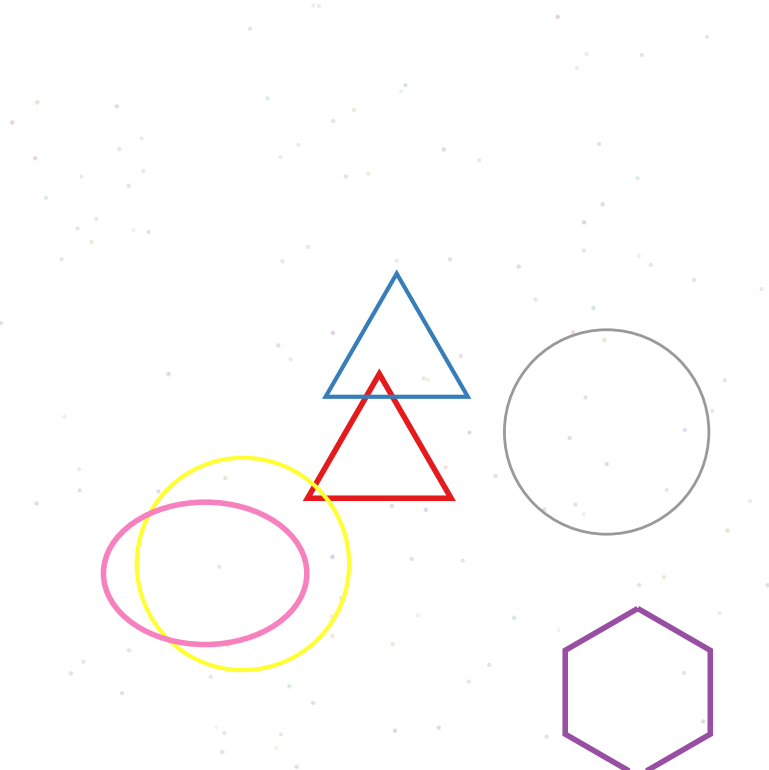[{"shape": "triangle", "thickness": 2, "radius": 0.54, "center": [0.493, 0.407]}, {"shape": "triangle", "thickness": 1.5, "radius": 0.53, "center": [0.515, 0.538]}, {"shape": "hexagon", "thickness": 2, "radius": 0.54, "center": [0.828, 0.101]}, {"shape": "circle", "thickness": 1.5, "radius": 0.69, "center": [0.316, 0.268]}, {"shape": "oval", "thickness": 2, "radius": 0.66, "center": [0.266, 0.255]}, {"shape": "circle", "thickness": 1, "radius": 0.66, "center": [0.788, 0.439]}]